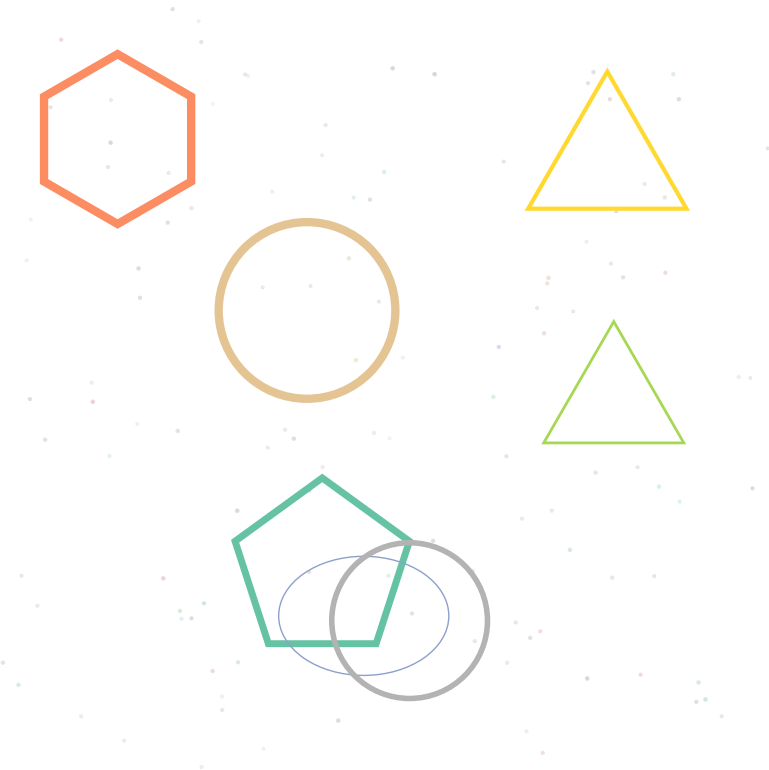[{"shape": "pentagon", "thickness": 2.5, "radius": 0.6, "center": [0.419, 0.26]}, {"shape": "hexagon", "thickness": 3, "radius": 0.55, "center": [0.153, 0.819]}, {"shape": "oval", "thickness": 0.5, "radius": 0.55, "center": [0.472, 0.2]}, {"shape": "triangle", "thickness": 1, "radius": 0.53, "center": [0.797, 0.477]}, {"shape": "triangle", "thickness": 1.5, "radius": 0.59, "center": [0.789, 0.788]}, {"shape": "circle", "thickness": 3, "radius": 0.57, "center": [0.399, 0.597]}, {"shape": "circle", "thickness": 2, "radius": 0.51, "center": [0.532, 0.194]}]